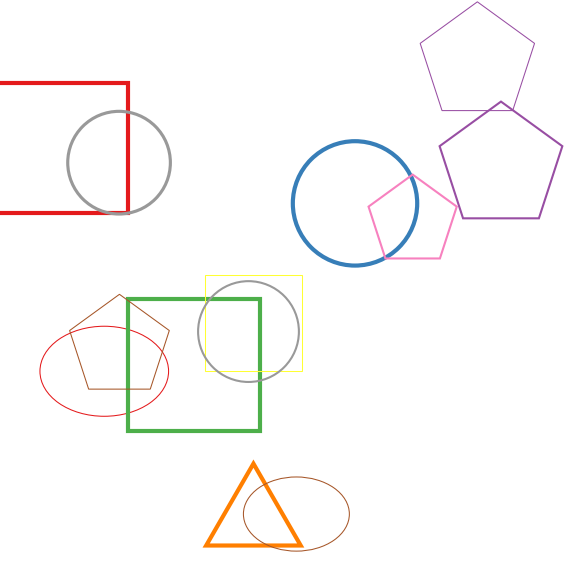[{"shape": "oval", "thickness": 0.5, "radius": 0.56, "center": [0.181, 0.356]}, {"shape": "square", "thickness": 2, "radius": 0.57, "center": [0.108, 0.743]}, {"shape": "circle", "thickness": 2, "radius": 0.54, "center": [0.615, 0.647]}, {"shape": "square", "thickness": 2, "radius": 0.57, "center": [0.336, 0.368]}, {"shape": "pentagon", "thickness": 0.5, "radius": 0.52, "center": [0.827, 0.892]}, {"shape": "pentagon", "thickness": 1, "radius": 0.56, "center": [0.867, 0.711]}, {"shape": "triangle", "thickness": 2, "radius": 0.47, "center": [0.439, 0.102]}, {"shape": "square", "thickness": 0.5, "radius": 0.42, "center": [0.439, 0.44]}, {"shape": "pentagon", "thickness": 0.5, "radius": 0.45, "center": [0.207, 0.399]}, {"shape": "oval", "thickness": 0.5, "radius": 0.46, "center": [0.513, 0.109]}, {"shape": "pentagon", "thickness": 1, "radius": 0.4, "center": [0.715, 0.617]}, {"shape": "circle", "thickness": 1, "radius": 0.44, "center": [0.43, 0.425]}, {"shape": "circle", "thickness": 1.5, "radius": 0.44, "center": [0.206, 0.717]}]